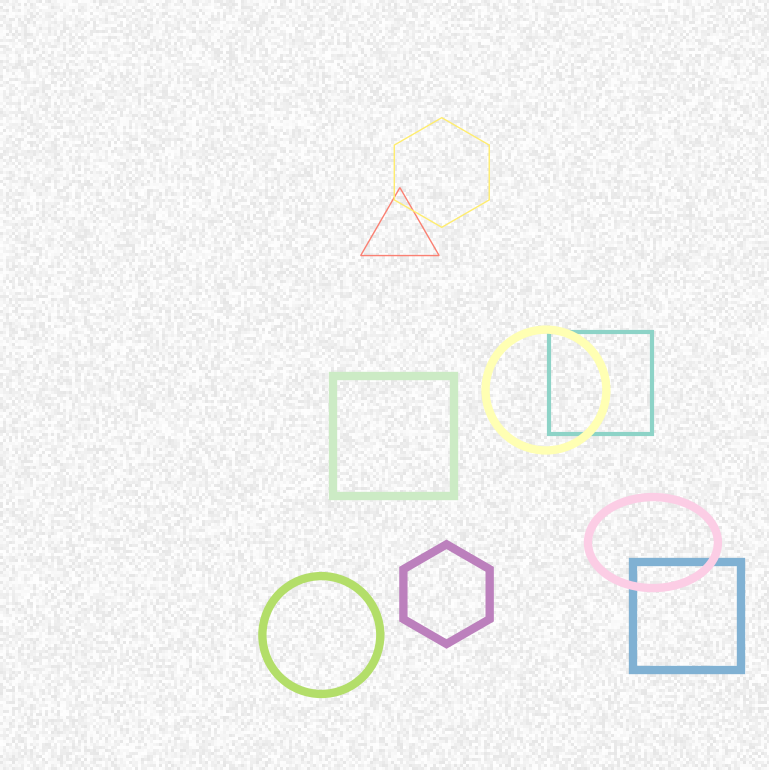[{"shape": "square", "thickness": 1.5, "radius": 0.33, "center": [0.78, 0.503]}, {"shape": "circle", "thickness": 3, "radius": 0.39, "center": [0.709, 0.493]}, {"shape": "triangle", "thickness": 0.5, "radius": 0.29, "center": [0.519, 0.698]}, {"shape": "square", "thickness": 3, "radius": 0.35, "center": [0.892, 0.2]}, {"shape": "circle", "thickness": 3, "radius": 0.38, "center": [0.417, 0.175]}, {"shape": "oval", "thickness": 3, "radius": 0.42, "center": [0.848, 0.295]}, {"shape": "hexagon", "thickness": 3, "radius": 0.32, "center": [0.58, 0.228]}, {"shape": "square", "thickness": 3, "radius": 0.39, "center": [0.512, 0.434]}, {"shape": "hexagon", "thickness": 0.5, "radius": 0.36, "center": [0.574, 0.776]}]